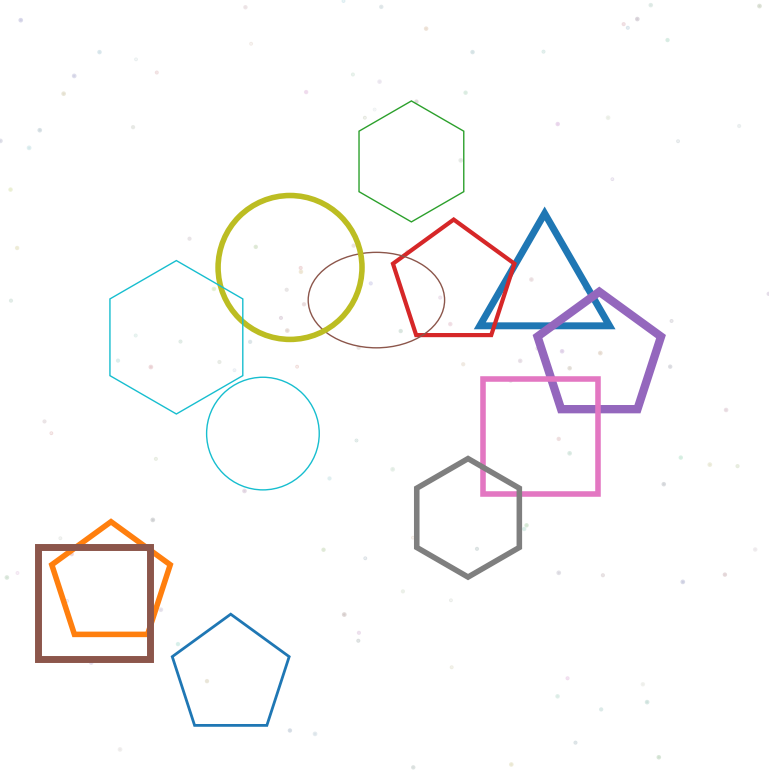[{"shape": "triangle", "thickness": 2.5, "radius": 0.49, "center": [0.707, 0.626]}, {"shape": "pentagon", "thickness": 1, "radius": 0.4, "center": [0.3, 0.123]}, {"shape": "pentagon", "thickness": 2, "radius": 0.4, "center": [0.144, 0.242]}, {"shape": "hexagon", "thickness": 0.5, "radius": 0.39, "center": [0.534, 0.79]}, {"shape": "pentagon", "thickness": 1.5, "radius": 0.41, "center": [0.589, 0.632]}, {"shape": "pentagon", "thickness": 3, "radius": 0.42, "center": [0.778, 0.537]}, {"shape": "oval", "thickness": 0.5, "radius": 0.44, "center": [0.489, 0.61]}, {"shape": "square", "thickness": 2.5, "radius": 0.37, "center": [0.122, 0.217]}, {"shape": "square", "thickness": 2, "radius": 0.37, "center": [0.703, 0.433]}, {"shape": "hexagon", "thickness": 2, "radius": 0.38, "center": [0.608, 0.327]}, {"shape": "circle", "thickness": 2, "radius": 0.47, "center": [0.377, 0.653]}, {"shape": "hexagon", "thickness": 0.5, "radius": 0.5, "center": [0.229, 0.562]}, {"shape": "circle", "thickness": 0.5, "radius": 0.37, "center": [0.341, 0.437]}]